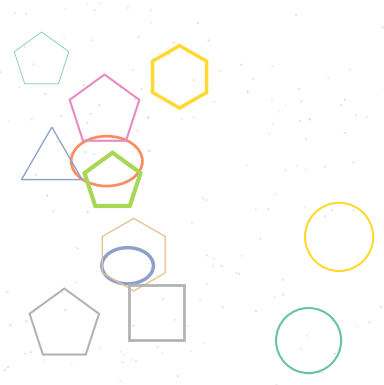[{"shape": "pentagon", "thickness": 0.5, "radius": 0.37, "center": [0.108, 0.843]}, {"shape": "circle", "thickness": 1.5, "radius": 0.42, "center": [0.802, 0.115]}, {"shape": "oval", "thickness": 2, "radius": 0.46, "center": [0.277, 0.582]}, {"shape": "triangle", "thickness": 1, "radius": 0.45, "center": [0.135, 0.579]}, {"shape": "oval", "thickness": 2.5, "radius": 0.34, "center": [0.332, 0.31]}, {"shape": "pentagon", "thickness": 1.5, "radius": 0.48, "center": [0.271, 0.711]}, {"shape": "pentagon", "thickness": 3, "radius": 0.38, "center": [0.292, 0.527]}, {"shape": "circle", "thickness": 1.5, "radius": 0.44, "center": [0.881, 0.385]}, {"shape": "hexagon", "thickness": 2.5, "radius": 0.41, "center": [0.466, 0.8]}, {"shape": "hexagon", "thickness": 1, "radius": 0.47, "center": [0.347, 0.338]}, {"shape": "pentagon", "thickness": 1.5, "radius": 0.47, "center": [0.167, 0.156]}, {"shape": "square", "thickness": 2, "radius": 0.36, "center": [0.407, 0.189]}]